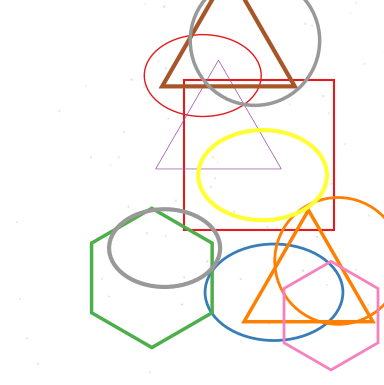[{"shape": "square", "thickness": 1.5, "radius": 0.97, "center": [0.673, 0.597]}, {"shape": "oval", "thickness": 1, "radius": 0.76, "center": [0.527, 0.804]}, {"shape": "oval", "thickness": 2, "radius": 0.9, "center": [0.712, 0.241]}, {"shape": "hexagon", "thickness": 2.5, "radius": 0.9, "center": [0.394, 0.278]}, {"shape": "triangle", "thickness": 0.5, "radius": 0.94, "center": [0.567, 0.655]}, {"shape": "triangle", "thickness": 2.5, "radius": 0.97, "center": [0.801, 0.261]}, {"shape": "circle", "thickness": 2, "radius": 0.82, "center": [0.878, 0.322]}, {"shape": "oval", "thickness": 3, "radius": 0.84, "center": [0.682, 0.545]}, {"shape": "triangle", "thickness": 3, "radius": 0.99, "center": [0.593, 0.875]}, {"shape": "hexagon", "thickness": 2, "radius": 0.7, "center": [0.86, 0.18]}, {"shape": "circle", "thickness": 2.5, "radius": 0.84, "center": [0.662, 0.894]}, {"shape": "oval", "thickness": 3, "radius": 0.72, "center": [0.428, 0.356]}]